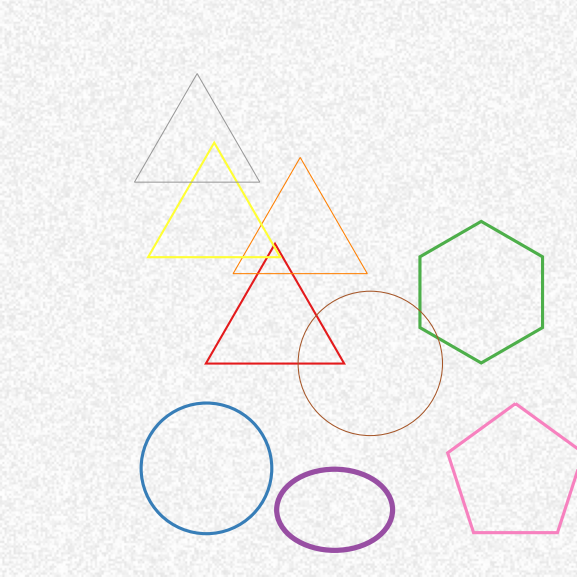[{"shape": "triangle", "thickness": 1, "radius": 0.69, "center": [0.476, 0.439]}, {"shape": "circle", "thickness": 1.5, "radius": 0.57, "center": [0.358, 0.188]}, {"shape": "hexagon", "thickness": 1.5, "radius": 0.61, "center": [0.833, 0.493]}, {"shape": "oval", "thickness": 2.5, "radius": 0.5, "center": [0.579, 0.116]}, {"shape": "triangle", "thickness": 0.5, "radius": 0.67, "center": [0.52, 0.592]}, {"shape": "triangle", "thickness": 1, "radius": 0.66, "center": [0.371, 0.62]}, {"shape": "circle", "thickness": 0.5, "radius": 0.63, "center": [0.641, 0.37]}, {"shape": "pentagon", "thickness": 1.5, "radius": 0.62, "center": [0.893, 0.177]}, {"shape": "triangle", "thickness": 0.5, "radius": 0.63, "center": [0.341, 0.746]}]